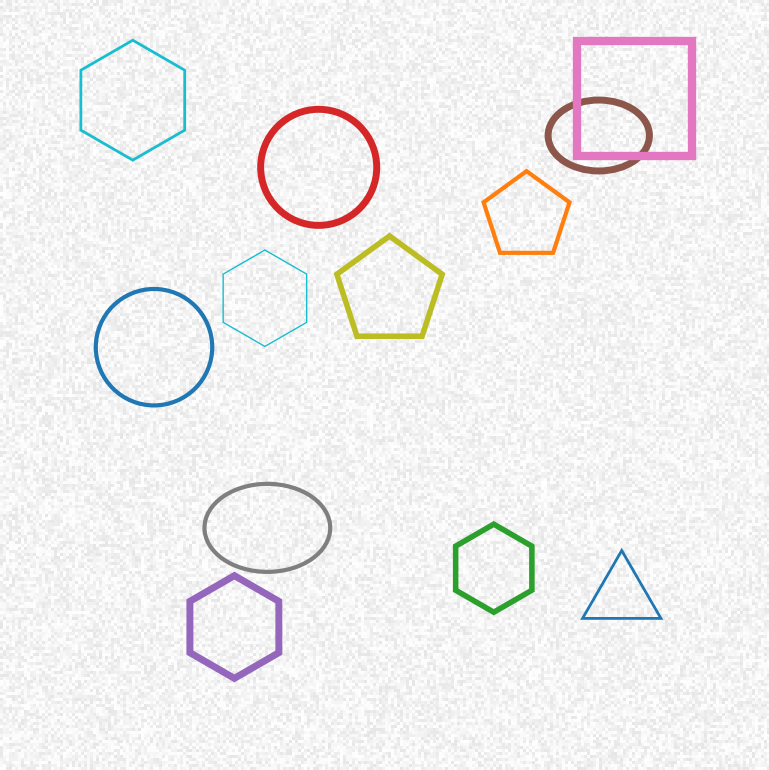[{"shape": "circle", "thickness": 1.5, "radius": 0.38, "center": [0.2, 0.549]}, {"shape": "triangle", "thickness": 1, "radius": 0.29, "center": [0.807, 0.226]}, {"shape": "pentagon", "thickness": 1.5, "radius": 0.29, "center": [0.684, 0.719]}, {"shape": "hexagon", "thickness": 2, "radius": 0.29, "center": [0.641, 0.262]}, {"shape": "circle", "thickness": 2.5, "radius": 0.38, "center": [0.414, 0.783]}, {"shape": "hexagon", "thickness": 2.5, "radius": 0.33, "center": [0.304, 0.186]}, {"shape": "oval", "thickness": 2.5, "radius": 0.33, "center": [0.778, 0.824]}, {"shape": "square", "thickness": 3, "radius": 0.37, "center": [0.823, 0.872]}, {"shape": "oval", "thickness": 1.5, "radius": 0.41, "center": [0.347, 0.314]}, {"shape": "pentagon", "thickness": 2, "radius": 0.36, "center": [0.506, 0.622]}, {"shape": "hexagon", "thickness": 0.5, "radius": 0.31, "center": [0.344, 0.613]}, {"shape": "hexagon", "thickness": 1, "radius": 0.39, "center": [0.172, 0.87]}]